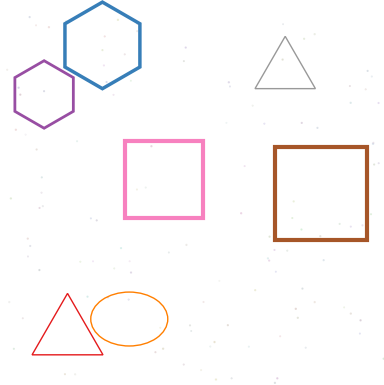[{"shape": "triangle", "thickness": 1, "radius": 0.53, "center": [0.175, 0.132]}, {"shape": "hexagon", "thickness": 2.5, "radius": 0.56, "center": [0.266, 0.882]}, {"shape": "hexagon", "thickness": 2, "radius": 0.44, "center": [0.115, 0.755]}, {"shape": "oval", "thickness": 1, "radius": 0.5, "center": [0.336, 0.171]}, {"shape": "square", "thickness": 3, "radius": 0.6, "center": [0.835, 0.497]}, {"shape": "square", "thickness": 3, "radius": 0.5, "center": [0.426, 0.534]}, {"shape": "triangle", "thickness": 1, "radius": 0.45, "center": [0.741, 0.815]}]